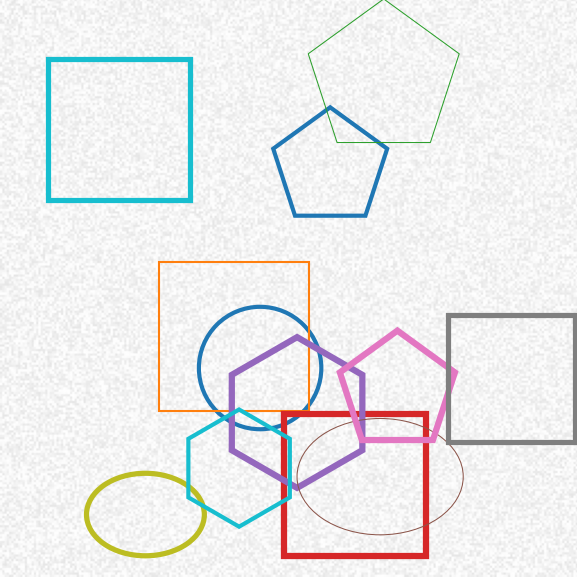[{"shape": "circle", "thickness": 2, "radius": 0.53, "center": [0.45, 0.362]}, {"shape": "pentagon", "thickness": 2, "radius": 0.52, "center": [0.572, 0.71]}, {"shape": "square", "thickness": 1, "radius": 0.65, "center": [0.406, 0.417]}, {"shape": "pentagon", "thickness": 0.5, "radius": 0.69, "center": [0.664, 0.864]}, {"shape": "square", "thickness": 3, "radius": 0.62, "center": [0.615, 0.159]}, {"shape": "hexagon", "thickness": 3, "radius": 0.65, "center": [0.514, 0.285]}, {"shape": "oval", "thickness": 0.5, "radius": 0.72, "center": [0.658, 0.174]}, {"shape": "pentagon", "thickness": 3, "radius": 0.52, "center": [0.688, 0.322]}, {"shape": "square", "thickness": 2.5, "radius": 0.55, "center": [0.886, 0.344]}, {"shape": "oval", "thickness": 2.5, "radius": 0.51, "center": [0.252, 0.108]}, {"shape": "hexagon", "thickness": 2, "radius": 0.51, "center": [0.414, 0.189]}, {"shape": "square", "thickness": 2.5, "radius": 0.61, "center": [0.206, 0.775]}]